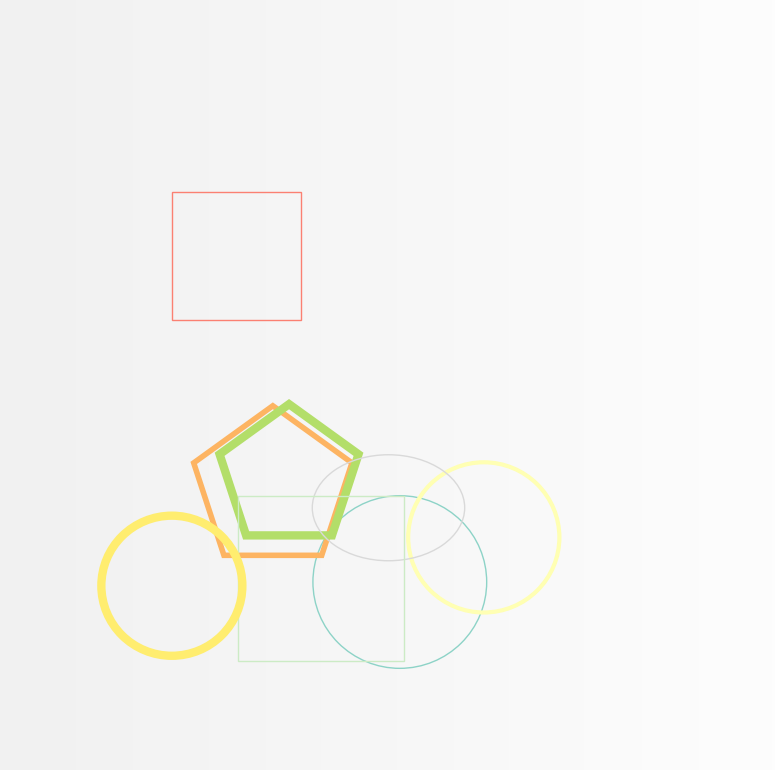[{"shape": "circle", "thickness": 0.5, "radius": 0.56, "center": [0.516, 0.244]}, {"shape": "circle", "thickness": 1.5, "radius": 0.49, "center": [0.624, 0.302]}, {"shape": "square", "thickness": 0.5, "radius": 0.41, "center": [0.305, 0.668]}, {"shape": "pentagon", "thickness": 2, "radius": 0.54, "center": [0.352, 0.366]}, {"shape": "pentagon", "thickness": 3, "radius": 0.47, "center": [0.373, 0.381]}, {"shape": "oval", "thickness": 0.5, "radius": 0.49, "center": [0.501, 0.341]}, {"shape": "square", "thickness": 0.5, "radius": 0.54, "center": [0.414, 0.249]}, {"shape": "circle", "thickness": 3, "radius": 0.45, "center": [0.222, 0.239]}]